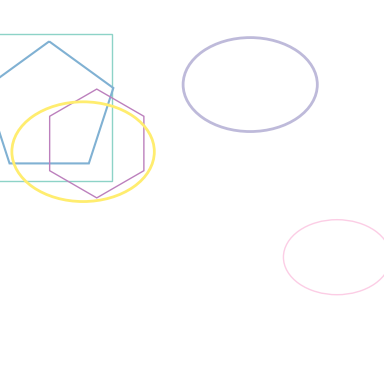[{"shape": "square", "thickness": 1, "radius": 0.95, "center": [0.101, 0.721]}, {"shape": "oval", "thickness": 2, "radius": 0.87, "center": [0.65, 0.78]}, {"shape": "pentagon", "thickness": 1.5, "radius": 0.88, "center": [0.128, 0.717]}, {"shape": "oval", "thickness": 1, "radius": 0.7, "center": [0.875, 0.332]}, {"shape": "hexagon", "thickness": 1, "radius": 0.71, "center": [0.251, 0.627]}, {"shape": "oval", "thickness": 2, "radius": 0.93, "center": [0.216, 0.606]}]